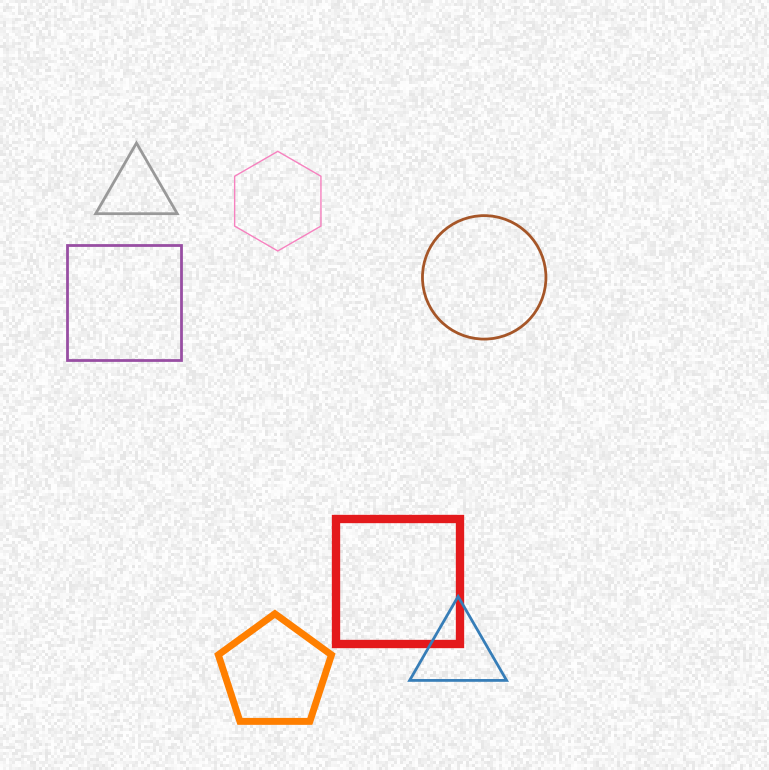[{"shape": "square", "thickness": 3, "radius": 0.4, "center": [0.517, 0.244]}, {"shape": "triangle", "thickness": 1, "radius": 0.36, "center": [0.595, 0.153]}, {"shape": "square", "thickness": 1, "radius": 0.37, "center": [0.161, 0.607]}, {"shape": "pentagon", "thickness": 2.5, "radius": 0.39, "center": [0.357, 0.126]}, {"shape": "circle", "thickness": 1, "radius": 0.4, "center": [0.629, 0.64]}, {"shape": "hexagon", "thickness": 0.5, "radius": 0.32, "center": [0.361, 0.739]}, {"shape": "triangle", "thickness": 1, "radius": 0.31, "center": [0.177, 0.753]}]